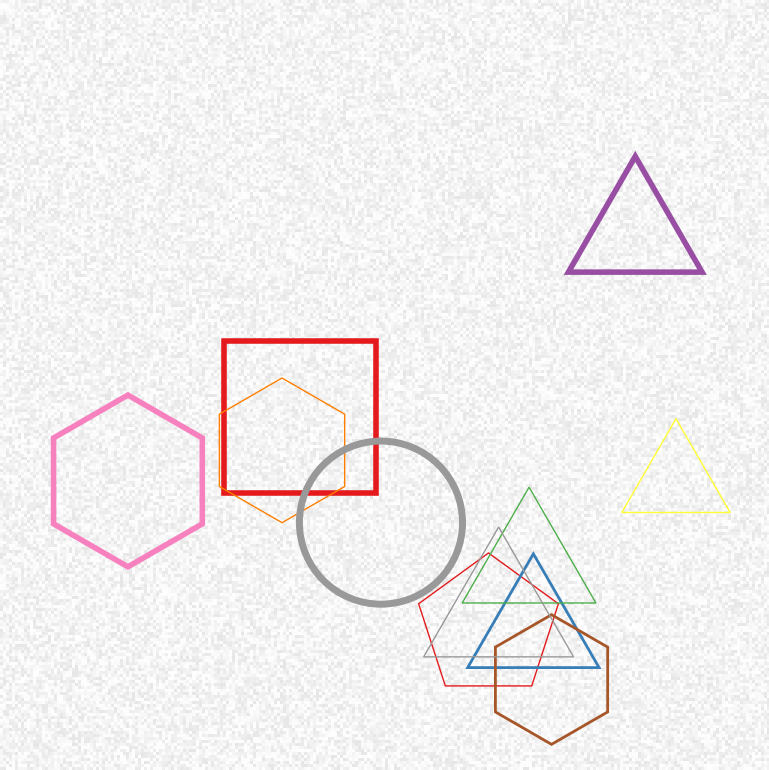[{"shape": "pentagon", "thickness": 0.5, "radius": 0.48, "center": [0.634, 0.186]}, {"shape": "square", "thickness": 2, "radius": 0.49, "center": [0.39, 0.459]}, {"shape": "triangle", "thickness": 1, "radius": 0.49, "center": [0.693, 0.182]}, {"shape": "triangle", "thickness": 0.5, "radius": 0.5, "center": [0.687, 0.267]}, {"shape": "triangle", "thickness": 2, "radius": 0.5, "center": [0.825, 0.697]}, {"shape": "hexagon", "thickness": 0.5, "radius": 0.47, "center": [0.366, 0.415]}, {"shape": "triangle", "thickness": 0.5, "radius": 0.41, "center": [0.878, 0.375]}, {"shape": "hexagon", "thickness": 1, "radius": 0.42, "center": [0.716, 0.118]}, {"shape": "hexagon", "thickness": 2, "radius": 0.56, "center": [0.166, 0.375]}, {"shape": "triangle", "thickness": 0.5, "radius": 0.56, "center": [0.648, 0.203]}, {"shape": "circle", "thickness": 2.5, "radius": 0.53, "center": [0.495, 0.321]}]